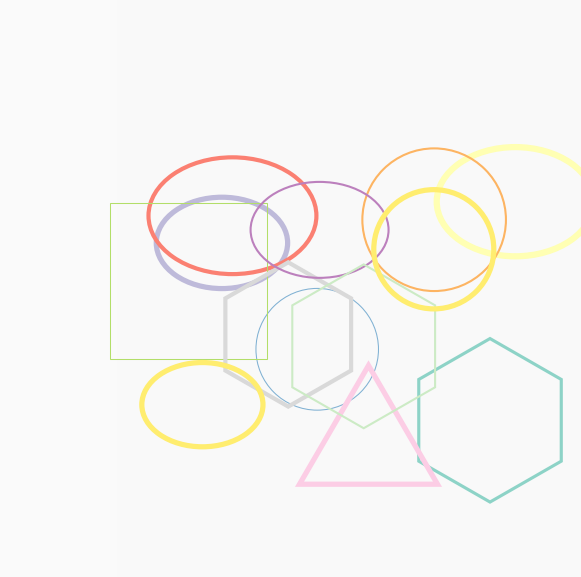[{"shape": "hexagon", "thickness": 1.5, "radius": 0.71, "center": [0.843, 0.271]}, {"shape": "oval", "thickness": 3, "radius": 0.68, "center": [0.886, 0.65]}, {"shape": "oval", "thickness": 2.5, "radius": 0.56, "center": [0.382, 0.579]}, {"shape": "oval", "thickness": 2, "radius": 0.72, "center": [0.4, 0.626]}, {"shape": "circle", "thickness": 0.5, "radius": 0.53, "center": [0.546, 0.394]}, {"shape": "circle", "thickness": 1, "radius": 0.62, "center": [0.747, 0.619]}, {"shape": "square", "thickness": 0.5, "radius": 0.67, "center": [0.324, 0.513]}, {"shape": "triangle", "thickness": 2.5, "radius": 0.69, "center": [0.634, 0.229]}, {"shape": "hexagon", "thickness": 2, "radius": 0.62, "center": [0.496, 0.42]}, {"shape": "oval", "thickness": 1, "radius": 0.59, "center": [0.55, 0.601]}, {"shape": "hexagon", "thickness": 1, "radius": 0.71, "center": [0.626, 0.399]}, {"shape": "oval", "thickness": 2.5, "radius": 0.52, "center": [0.348, 0.298]}, {"shape": "circle", "thickness": 2.5, "radius": 0.52, "center": [0.746, 0.567]}]